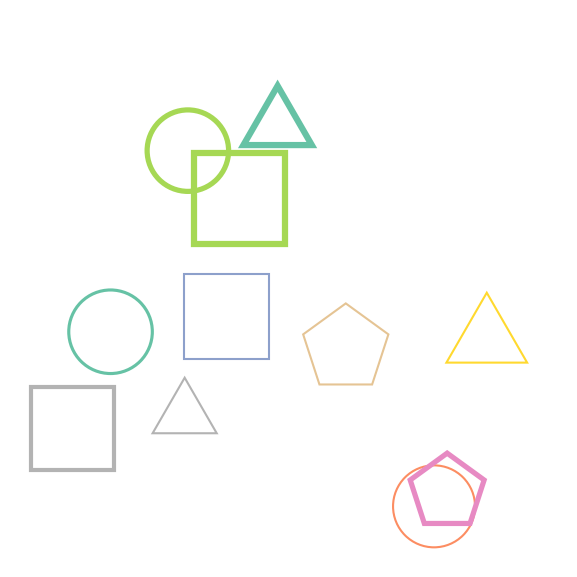[{"shape": "triangle", "thickness": 3, "radius": 0.34, "center": [0.481, 0.782]}, {"shape": "circle", "thickness": 1.5, "radius": 0.36, "center": [0.191, 0.425]}, {"shape": "circle", "thickness": 1, "radius": 0.35, "center": [0.752, 0.122]}, {"shape": "square", "thickness": 1, "radius": 0.37, "center": [0.393, 0.451]}, {"shape": "pentagon", "thickness": 2.5, "radius": 0.34, "center": [0.774, 0.147]}, {"shape": "circle", "thickness": 2.5, "radius": 0.35, "center": [0.325, 0.738]}, {"shape": "square", "thickness": 3, "radius": 0.39, "center": [0.415, 0.656]}, {"shape": "triangle", "thickness": 1, "radius": 0.4, "center": [0.843, 0.412]}, {"shape": "pentagon", "thickness": 1, "radius": 0.39, "center": [0.599, 0.396]}, {"shape": "triangle", "thickness": 1, "radius": 0.32, "center": [0.32, 0.281]}, {"shape": "square", "thickness": 2, "radius": 0.36, "center": [0.125, 0.257]}]